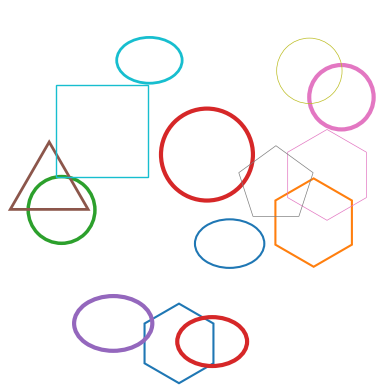[{"shape": "hexagon", "thickness": 1.5, "radius": 0.52, "center": [0.465, 0.108]}, {"shape": "oval", "thickness": 1.5, "radius": 0.45, "center": [0.596, 0.367]}, {"shape": "hexagon", "thickness": 1.5, "radius": 0.57, "center": [0.815, 0.422]}, {"shape": "circle", "thickness": 2.5, "radius": 0.43, "center": [0.16, 0.455]}, {"shape": "oval", "thickness": 3, "radius": 0.45, "center": [0.551, 0.113]}, {"shape": "circle", "thickness": 3, "radius": 0.6, "center": [0.538, 0.599]}, {"shape": "oval", "thickness": 3, "radius": 0.51, "center": [0.294, 0.16]}, {"shape": "triangle", "thickness": 2, "radius": 0.58, "center": [0.128, 0.514]}, {"shape": "circle", "thickness": 3, "radius": 0.42, "center": [0.887, 0.747]}, {"shape": "hexagon", "thickness": 0.5, "radius": 0.59, "center": [0.849, 0.546]}, {"shape": "pentagon", "thickness": 0.5, "radius": 0.51, "center": [0.717, 0.52]}, {"shape": "circle", "thickness": 0.5, "radius": 0.42, "center": [0.804, 0.816]}, {"shape": "square", "thickness": 1, "radius": 0.6, "center": [0.265, 0.659]}, {"shape": "oval", "thickness": 2, "radius": 0.42, "center": [0.388, 0.843]}]